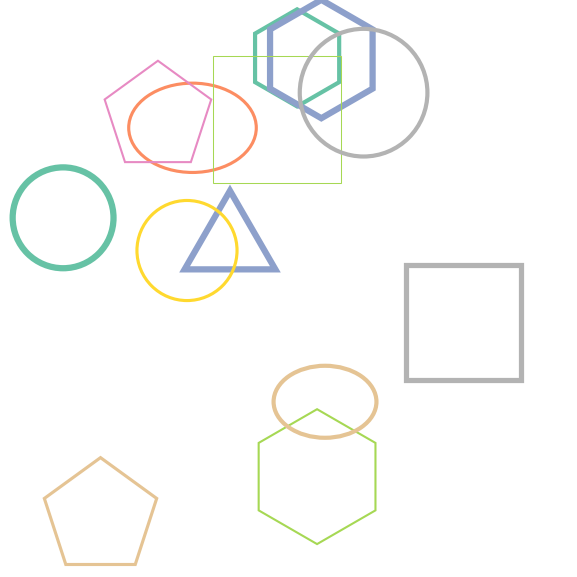[{"shape": "circle", "thickness": 3, "radius": 0.44, "center": [0.109, 0.622]}, {"shape": "hexagon", "thickness": 2, "radius": 0.42, "center": [0.514, 0.899]}, {"shape": "oval", "thickness": 1.5, "radius": 0.55, "center": [0.333, 0.778]}, {"shape": "hexagon", "thickness": 3, "radius": 0.51, "center": [0.556, 0.897]}, {"shape": "triangle", "thickness": 3, "radius": 0.45, "center": [0.398, 0.578]}, {"shape": "pentagon", "thickness": 1, "radius": 0.49, "center": [0.273, 0.797]}, {"shape": "square", "thickness": 0.5, "radius": 0.55, "center": [0.48, 0.792]}, {"shape": "hexagon", "thickness": 1, "radius": 0.58, "center": [0.549, 0.174]}, {"shape": "circle", "thickness": 1.5, "radius": 0.43, "center": [0.324, 0.565]}, {"shape": "pentagon", "thickness": 1.5, "radius": 0.51, "center": [0.174, 0.104]}, {"shape": "oval", "thickness": 2, "radius": 0.45, "center": [0.563, 0.303]}, {"shape": "circle", "thickness": 2, "radius": 0.55, "center": [0.63, 0.839]}, {"shape": "square", "thickness": 2.5, "radius": 0.5, "center": [0.803, 0.441]}]